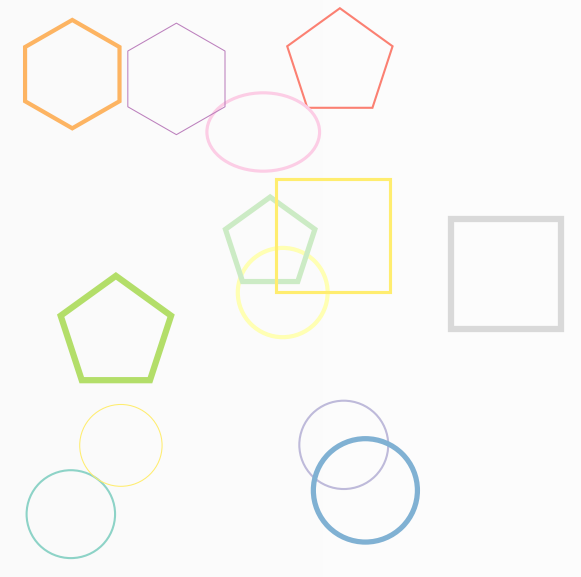[{"shape": "circle", "thickness": 1, "radius": 0.38, "center": [0.122, 0.109]}, {"shape": "circle", "thickness": 2, "radius": 0.39, "center": [0.486, 0.493]}, {"shape": "circle", "thickness": 1, "radius": 0.38, "center": [0.591, 0.229]}, {"shape": "pentagon", "thickness": 1, "radius": 0.48, "center": [0.585, 0.89]}, {"shape": "circle", "thickness": 2.5, "radius": 0.45, "center": [0.629, 0.15]}, {"shape": "hexagon", "thickness": 2, "radius": 0.47, "center": [0.124, 0.871]}, {"shape": "pentagon", "thickness": 3, "radius": 0.5, "center": [0.199, 0.422]}, {"shape": "oval", "thickness": 1.5, "radius": 0.48, "center": [0.453, 0.771]}, {"shape": "square", "thickness": 3, "radius": 0.48, "center": [0.87, 0.524]}, {"shape": "hexagon", "thickness": 0.5, "radius": 0.48, "center": [0.304, 0.863]}, {"shape": "pentagon", "thickness": 2.5, "radius": 0.4, "center": [0.465, 0.577]}, {"shape": "square", "thickness": 1.5, "radius": 0.49, "center": [0.573, 0.591]}, {"shape": "circle", "thickness": 0.5, "radius": 0.35, "center": [0.208, 0.228]}]